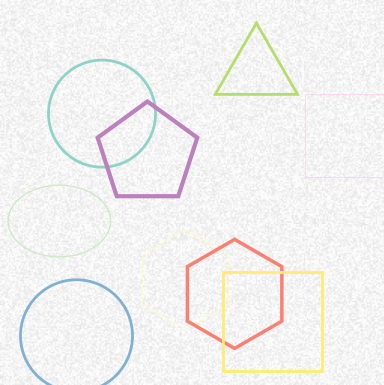[{"shape": "circle", "thickness": 2, "radius": 0.7, "center": [0.265, 0.705]}, {"shape": "hexagon", "thickness": 0.5, "radius": 0.65, "center": [0.482, 0.274]}, {"shape": "hexagon", "thickness": 2.5, "radius": 0.71, "center": [0.609, 0.237]}, {"shape": "circle", "thickness": 2, "radius": 0.73, "center": [0.199, 0.128]}, {"shape": "triangle", "thickness": 2, "radius": 0.62, "center": [0.666, 0.817]}, {"shape": "square", "thickness": 0.5, "radius": 0.54, "center": [0.9, 0.648]}, {"shape": "pentagon", "thickness": 3, "radius": 0.68, "center": [0.383, 0.6]}, {"shape": "oval", "thickness": 1, "radius": 0.67, "center": [0.154, 0.426]}, {"shape": "square", "thickness": 2, "radius": 0.64, "center": [0.708, 0.165]}]